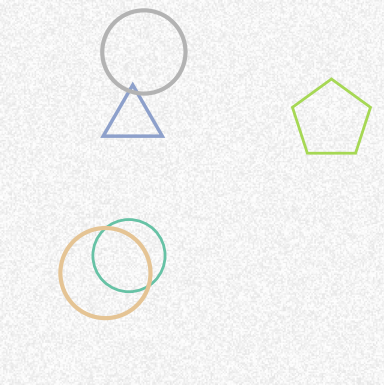[{"shape": "circle", "thickness": 2, "radius": 0.47, "center": [0.335, 0.336]}, {"shape": "triangle", "thickness": 2.5, "radius": 0.44, "center": [0.345, 0.691]}, {"shape": "pentagon", "thickness": 2, "radius": 0.53, "center": [0.861, 0.688]}, {"shape": "circle", "thickness": 3, "radius": 0.59, "center": [0.274, 0.291]}, {"shape": "circle", "thickness": 3, "radius": 0.54, "center": [0.374, 0.865]}]